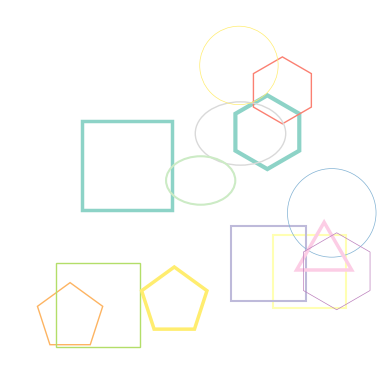[{"shape": "hexagon", "thickness": 3, "radius": 0.48, "center": [0.694, 0.657]}, {"shape": "square", "thickness": 2.5, "radius": 0.58, "center": [0.33, 0.57]}, {"shape": "square", "thickness": 1.5, "radius": 0.47, "center": [0.804, 0.295]}, {"shape": "square", "thickness": 1.5, "radius": 0.49, "center": [0.697, 0.315]}, {"shape": "hexagon", "thickness": 1, "radius": 0.43, "center": [0.734, 0.765]}, {"shape": "circle", "thickness": 0.5, "radius": 0.58, "center": [0.862, 0.447]}, {"shape": "pentagon", "thickness": 1, "radius": 0.45, "center": [0.182, 0.177]}, {"shape": "square", "thickness": 1, "radius": 0.54, "center": [0.254, 0.207]}, {"shape": "triangle", "thickness": 2.5, "radius": 0.41, "center": [0.842, 0.34]}, {"shape": "oval", "thickness": 1, "radius": 0.59, "center": [0.625, 0.653]}, {"shape": "hexagon", "thickness": 0.5, "radius": 0.5, "center": [0.875, 0.295]}, {"shape": "oval", "thickness": 1.5, "radius": 0.45, "center": [0.521, 0.531]}, {"shape": "circle", "thickness": 0.5, "radius": 0.51, "center": [0.621, 0.83]}, {"shape": "pentagon", "thickness": 2.5, "radius": 0.45, "center": [0.453, 0.217]}]